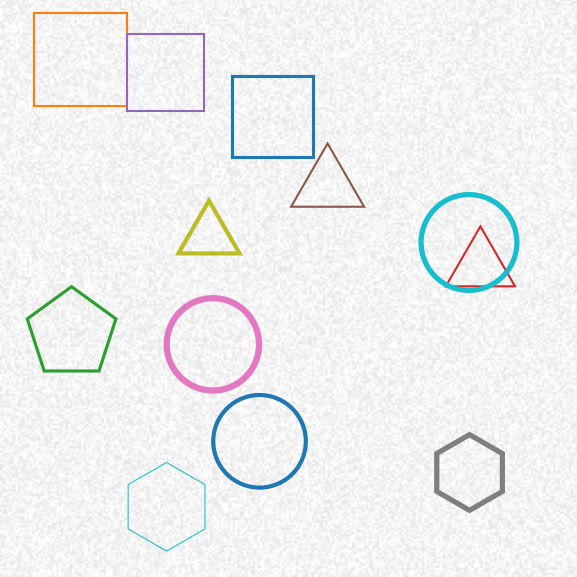[{"shape": "circle", "thickness": 2, "radius": 0.4, "center": [0.449, 0.235]}, {"shape": "square", "thickness": 1.5, "radius": 0.35, "center": [0.472, 0.797]}, {"shape": "square", "thickness": 1, "radius": 0.4, "center": [0.139, 0.896]}, {"shape": "pentagon", "thickness": 1.5, "radius": 0.4, "center": [0.124, 0.422]}, {"shape": "triangle", "thickness": 1, "radius": 0.35, "center": [0.832, 0.538]}, {"shape": "square", "thickness": 1, "radius": 0.34, "center": [0.286, 0.873]}, {"shape": "triangle", "thickness": 1, "radius": 0.37, "center": [0.567, 0.678]}, {"shape": "circle", "thickness": 3, "radius": 0.4, "center": [0.369, 0.403]}, {"shape": "hexagon", "thickness": 2.5, "radius": 0.33, "center": [0.813, 0.181]}, {"shape": "triangle", "thickness": 2, "radius": 0.3, "center": [0.362, 0.591]}, {"shape": "circle", "thickness": 2.5, "radius": 0.41, "center": [0.812, 0.579]}, {"shape": "hexagon", "thickness": 0.5, "radius": 0.38, "center": [0.288, 0.122]}]